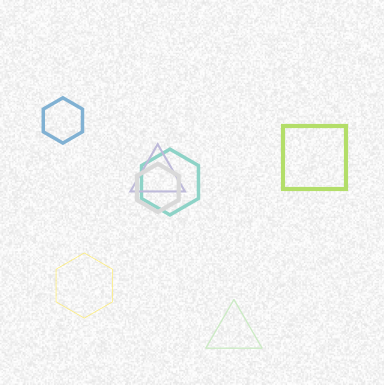[{"shape": "hexagon", "thickness": 2.5, "radius": 0.43, "center": [0.442, 0.527]}, {"shape": "triangle", "thickness": 1.5, "radius": 0.41, "center": [0.41, 0.544]}, {"shape": "hexagon", "thickness": 2.5, "radius": 0.29, "center": [0.163, 0.687]}, {"shape": "square", "thickness": 3, "radius": 0.41, "center": [0.817, 0.59]}, {"shape": "hexagon", "thickness": 3, "radius": 0.31, "center": [0.41, 0.512]}, {"shape": "triangle", "thickness": 1, "radius": 0.42, "center": [0.608, 0.138]}, {"shape": "hexagon", "thickness": 0.5, "radius": 0.42, "center": [0.219, 0.258]}]